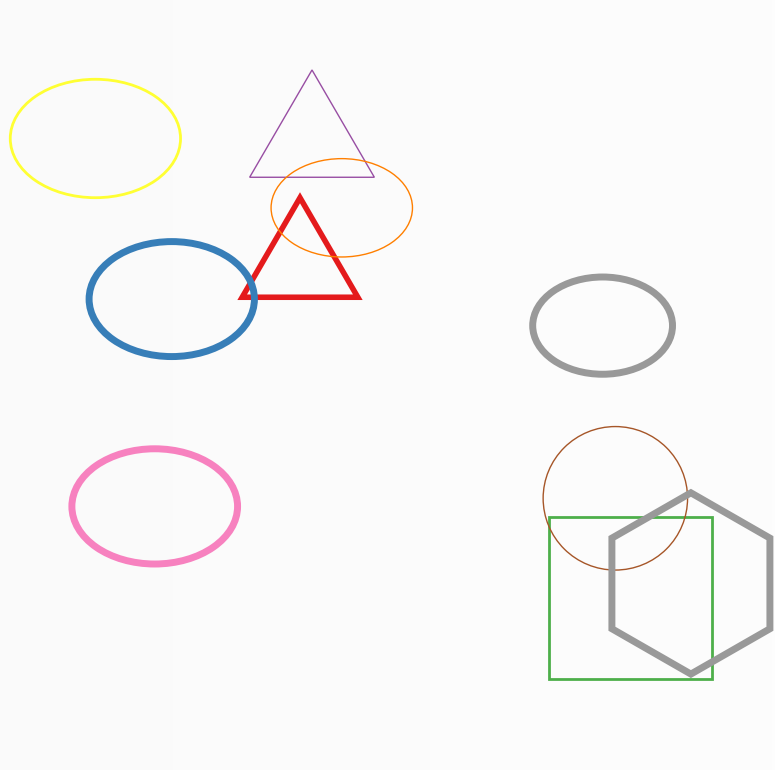[{"shape": "triangle", "thickness": 2, "radius": 0.43, "center": [0.387, 0.657]}, {"shape": "oval", "thickness": 2.5, "radius": 0.53, "center": [0.222, 0.612]}, {"shape": "square", "thickness": 1, "radius": 0.52, "center": [0.814, 0.224]}, {"shape": "triangle", "thickness": 0.5, "radius": 0.46, "center": [0.403, 0.816]}, {"shape": "oval", "thickness": 0.5, "radius": 0.46, "center": [0.441, 0.73]}, {"shape": "oval", "thickness": 1, "radius": 0.55, "center": [0.123, 0.82]}, {"shape": "circle", "thickness": 0.5, "radius": 0.47, "center": [0.794, 0.353]}, {"shape": "oval", "thickness": 2.5, "radius": 0.53, "center": [0.2, 0.342]}, {"shape": "oval", "thickness": 2.5, "radius": 0.45, "center": [0.778, 0.577]}, {"shape": "hexagon", "thickness": 2.5, "radius": 0.59, "center": [0.891, 0.242]}]